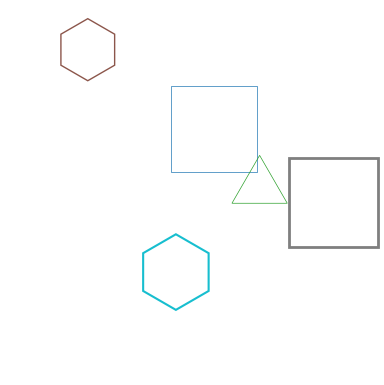[{"shape": "square", "thickness": 0.5, "radius": 0.56, "center": [0.556, 0.665]}, {"shape": "triangle", "thickness": 0.5, "radius": 0.41, "center": [0.674, 0.514]}, {"shape": "hexagon", "thickness": 1, "radius": 0.4, "center": [0.228, 0.871]}, {"shape": "square", "thickness": 2, "radius": 0.58, "center": [0.866, 0.473]}, {"shape": "hexagon", "thickness": 1.5, "radius": 0.49, "center": [0.457, 0.293]}]